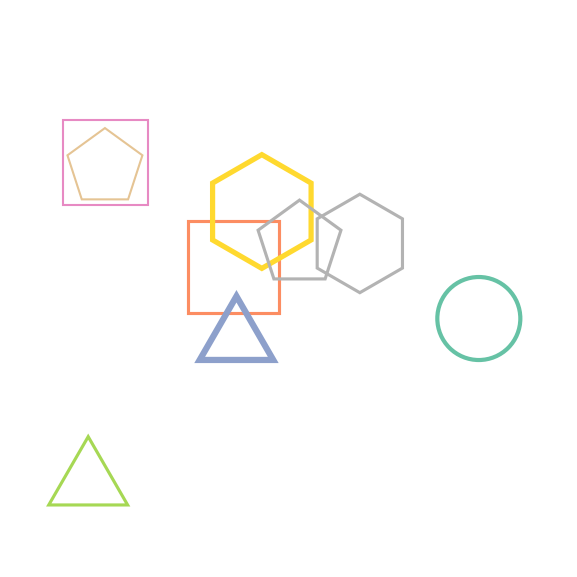[{"shape": "circle", "thickness": 2, "radius": 0.36, "center": [0.829, 0.448]}, {"shape": "square", "thickness": 1.5, "radius": 0.4, "center": [0.404, 0.537]}, {"shape": "triangle", "thickness": 3, "radius": 0.37, "center": [0.409, 0.413]}, {"shape": "square", "thickness": 1, "radius": 0.37, "center": [0.182, 0.717]}, {"shape": "triangle", "thickness": 1.5, "radius": 0.39, "center": [0.153, 0.164]}, {"shape": "hexagon", "thickness": 2.5, "radius": 0.49, "center": [0.453, 0.633]}, {"shape": "pentagon", "thickness": 1, "radius": 0.34, "center": [0.182, 0.709]}, {"shape": "pentagon", "thickness": 1.5, "radius": 0.38, "center": [0.519, 0.577]}, {"shape": "hexagon", "thickness": 1.5, "radius": 0.43, "center": [0.623, 0.578]}]